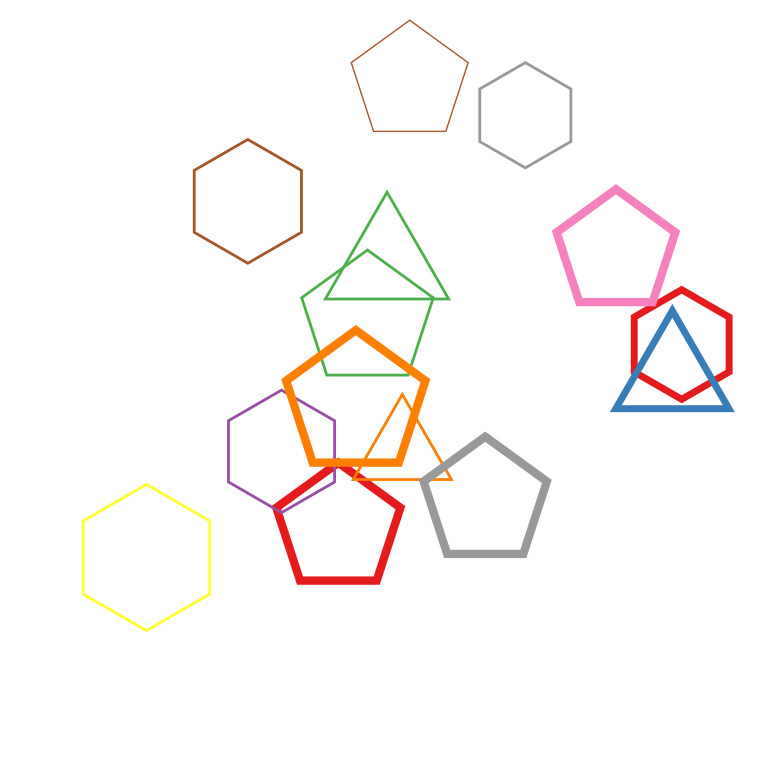[{"shape": "pentagon", "thickness": 3, "radius": 0.42, "center": [0.439, 0.314]}, {"shape": "hexagon", "thickness": 2.5, "radius": 0.36, "center": [0.885, 0.553]}, {"shape": "triangle", "thickness": 2.5, "radius": 0.42, "center": [0.873, 0.512]}, {"shape": "triangle", "thickness": 1, "radius": 0.46, "center": [0.503, 0.658]}, {"shape": "pentagon", "thickness": 1, "radius": 0.45, "center": [0.477, 0.586]}, {"shape": "hexagon", "thickness": 1, "radius": 0.4, "center": [0.366, 0.414]}, {"shape": "triangle", "thickness": 1, "radius": 0.37, "center": [0.523, 0.414]}, {"shape": "pentagon", "thickness": 3, "radius": 0.48, "center": [0.462, 0.476]}, {"shape": "hexagon", "thickness": 1, "radius": 0.47, "center": [0.19, 0.276]}, {"shape": "hexagon", "thickness": 1, "radius": 0.4, "center": [0.322, 0.739]}, {"shape": "pentagon", "thickness": 0.5, "radius": 0.4, "center": [0.532, 0.894]}, {"shape": "pentagon", "thickness": 3, "radius": 0.41, "center": [0.8, 0.673]}, {"shape": "hexagon", "thickness": 1, "radius": 0.34, "center": [0.682, 0.85]}, {"shape": "pentagon", "thickness": 3, "radius": 0.42, "center": [0.63, 0.349]}]